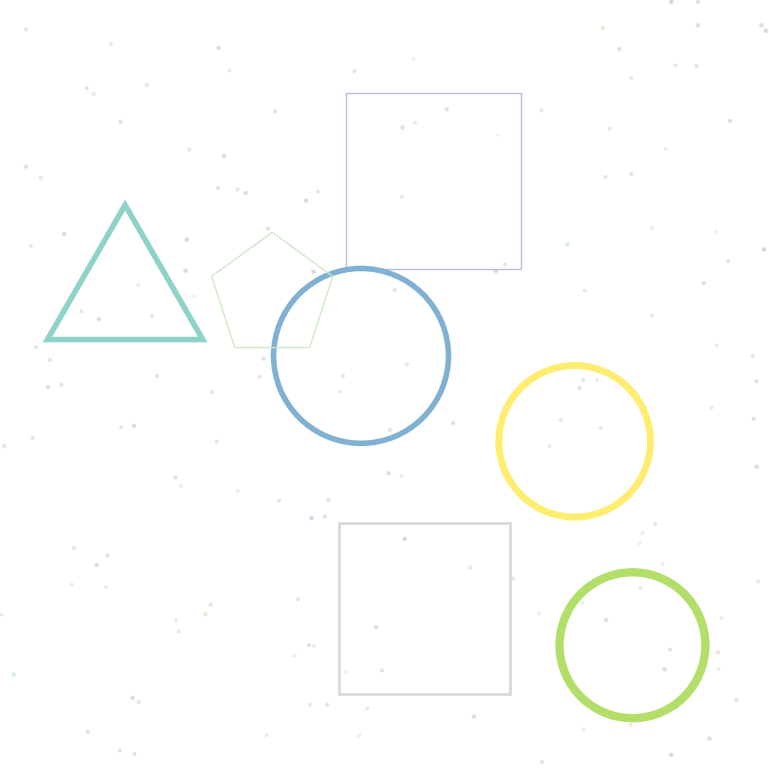[{"shape": "triangle", "thickness": 2, "radius": 0.58, "center": [0.162, 0.617]}, {"shape": "square", "thickness": 0.5, "radius": 0.57, "center": [0.563, 0.765]}, {"shape": "circle", "thickness": 2, "radius": 0.57, "center": [0.469, 0.538]}, {"shape": "circle", "thickness": 3, "radius": 0.47, "center": [0.821, 0.162]}, {"shape": "square", "thickness": 1, "radius": 0.56, "center": [0.552, 0.21]}, {"shape": "pentagon", "thickness": 0.5, "radius": 0.41, "center": [0.354, 0.616]}, {"shape": "circle", "thickness": 2.5, "radius": 0.49, "center": [0.746, 0.427]}]